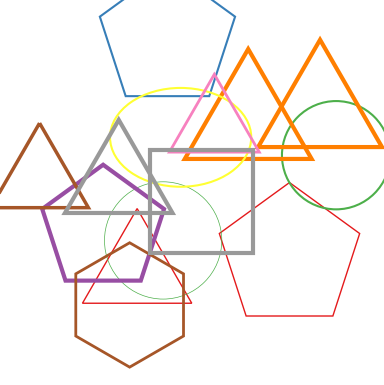[{"shape": "triangle", "thickness": 1, "radius": 0.82, "center": [0.356, 0.294]}, {"shape": "pentagon", "thickness": 1, "radius": 0.96, "center": [0.752, 0.334]}, {"shape": "pentagon", "thickness": 1.5, "radius": 0.92, "center": [0.435, 0.9]}, {"shape": "circle", "thickness": 0.5, "radius": 0.76, "center": [0.424, 0.375]}, {"shape": "circle", "thickness": 1.5, "radius": 0.7, "center": [0.873, 0.597]}, {"shape": "pentagon", "thickness": 3, "radius": 0.83, "center": [0.268, 0.406]}, {"shape": "triangle", "thickness": 3, "radius": 0.93, "center": [0.831, 0.711]}, {"shape": "triangle", "thickness": 3, "radius": 0.95, "center": [0.645, 0.682]}, {"shape": "oval", "thickness": 1.5, "radius": 0.92, "center": [0.469, 0.643]}, {"shape": "triangle", "thickness": 2.5, "radius": 0.73, "center": [0.103, 0.534]}, {"shape": "hexagon", "thickness": 2, "radius": 0.81, "center": [0.337, 0.208]}, {"shape": "triangle", "thickness": 2, "radius": 0.67, "center": [0.557, 0.672]}, {"shape": "square", "thickness": 3, "radius": 0.67, "center": [0.522, 0.477]}, {"shape": "triangle", "thickness": 3, "radius": 0.81, "center": [0.308, 0.527]}]